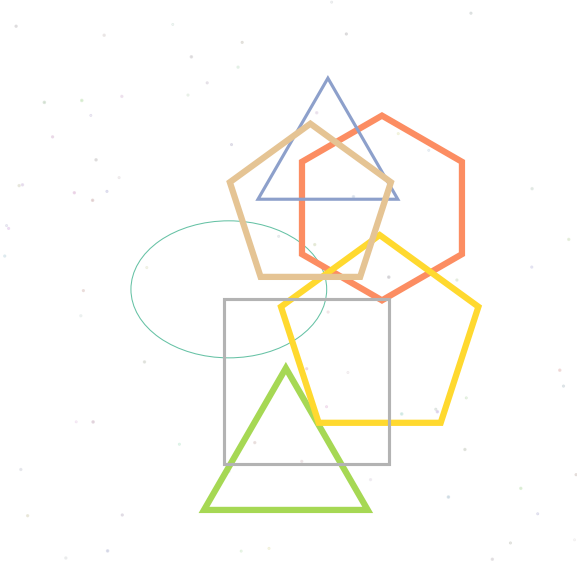[{"shape": "oval", "thickness": 0.5, "radius": 0.85, "center": [0.396, 0.498]}, {"shape": "hexagon", "thickness": 3, "radius": 0.8, "center": [0.661, 0.639]}, {"shape": "triangle", "thickness": 1.5, "radius": 0.7, "center": [0.568, 0.724]}, {"shape": "triangle", "thickness": 3, "radius": 0.82, "center": [0.495, 0.198]}, {"shape": "pentagon", "thickness": 3, "radius": 0.9, "center": [0.657, 0.412]}, {"shape": "pentagon", "thickness": 3, "radius": 0.73, "center": [0.537, 0.638]}, {"shape": "square", "thickness": 1.5, "radius": 0.72, "center": [0.531, 0.338]}]